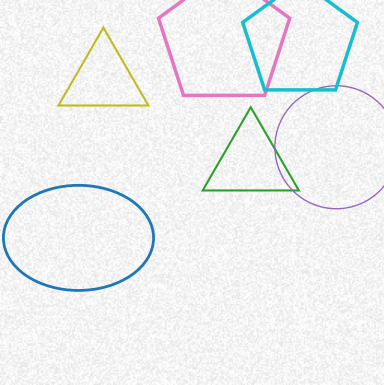[{"shape": "oval", "thickness": 2, "radius": 0.98, "center": [0.204, 0.382]}, {"shape": "triangle", "thickness": 1.5, "radius": 0.72, "center": [0.651, 0.577]}, {"shape": "circle", "thickness": 1, "radius": 0.8, "center": [0.874, 0.618]}, {"shape": "pentagon", "thickness": 2.5, "radius": 0.9, "center": [0.582, 0.897]}, {"shape": "triangle", "thickness": 1.5, "radius": 0.67, "center": [0.269, 0.793]}, {"shape": "pentagon", "thickness": 2.5, "radius": 0.78, "center": [0.779, 0.893]}]